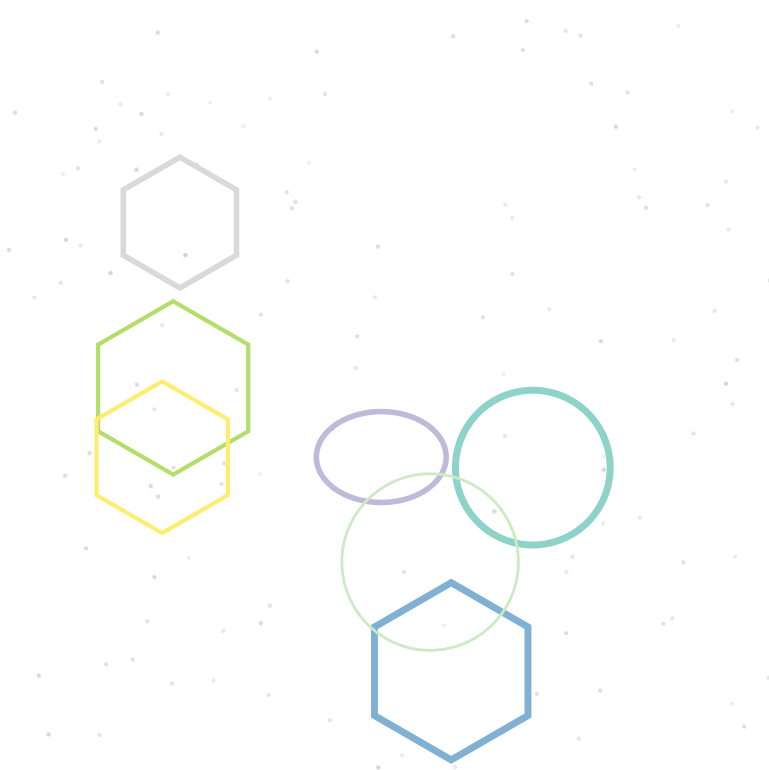[{"shape": "circle", "thickness": 2.5, "radius": 0.5, "center": [0.692, 0.393]}, {"shape": "oval", "thickness": 2, "radius": 0.42, "center": [0.495, 0.406]}, {"shape": "hexagon", "thickness": 2.5, "radius": 0.58, "center": [0.586, 0.128]}, {"shape": "hexagon", "thickness": 1.5, "radius": 0.56, "center": [0.225, 0.496]}, {"shape": "hexagon", "thickness": 2, "radius": 0.42, "center": [0.234, 0.711]}, {"shape": "circle", "thickness": 1, "radius": 0.57, "center": [0.559, 0.27]}, {"shape": "hexagon", "thickness": 1.5, "radius": 0.49, "center": [0.211, 0.406]}]